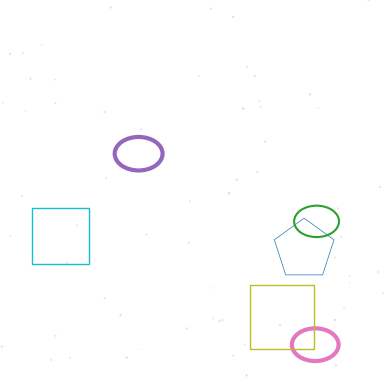[{"shape": "pentagon", "thickness": 0.5, "radius": 0.41, "center": [0.79, 0.352]}, {"shape": "oval", "thickness": 1.5, "radius": 0.29, "center": [0.822, 0.425]}, {"shape": "oval", "thickness": 3, "radius": 0.31, "center": [0.36, 0.601]}, {"shape": "oval", "thickness": 3, "radius": 0.3, "center": [0.819, 0.105]}, {"shape": "square", "thickness": 1, "radius": 0.42, "center": [0.733, 0.178]}, {"shape": "square", "thickness": 1, "radius": 0.37, "center": [0.158, 0.387]}]